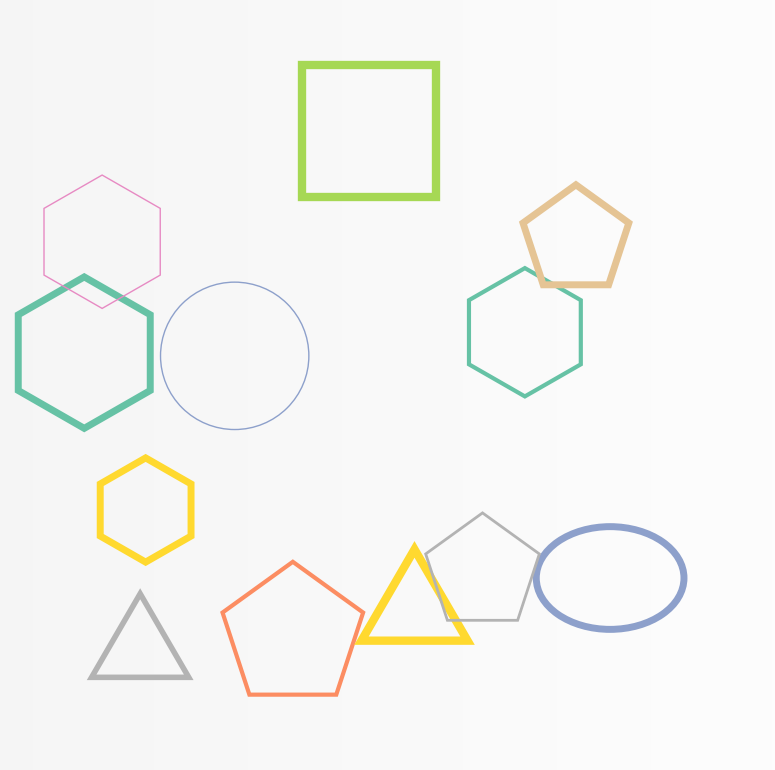[{"shape": "hexagon", "thickness": 2.5, "radius": 0.49, "center": [0.109, 0.542]}, {"shape": "hexagon", "thickness": 1.5, "radius": 0.42, "center": [0.677, 0.568]}, {"shape": "pentagon", "thickness": 1.5, "radius": 0.48, "center": [0.378, 0.175]}, {"shape": "oval", "thickness": 2.5, "radius": 0.48, "center": [0.787, 0.249]}, {"shape": "circle", "thickness": 0.5, "radius": 0.48, "center": [0.303, 0.538]}, {"shape": "hexagon", "thickness": 0.5, "radius": 0.43, "center": [0.132, 0.686]}, {"shape": "square", "thickness": 3, "radius": 0.43, "center": [0.476, 0.83]}, {"shape": "hexagon", "thickness": 2.5, "radius": 0.34, "center": [0.188, 0.338]}, {"shape": "triangle", "thickness": 3, "radius": 0.4, "center": [0.535, 0.207]}, {"shape": "pentagon", "thickness": 2.5, "radius": 0.36, "center": [0.743, 0.688]}, {"shape": "pentagon", "thickness": 1, "radius": 0.39, "center": [0.623, 0.257]}, {"shape": "triangle", "thickness": 2, "radius": 0.36, "center": [0.181, 0.157]}]